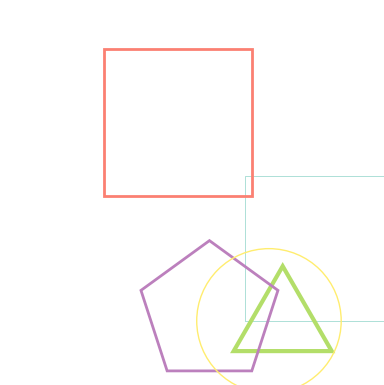[{"shape": "square", "thickness": 0.5, "radius": 0.94, "center": [0.825, 0.354]}, {"shape": "square", "thickness": 2, "radius": 0.96, "center": [0.463, 0.682]}, {"shape": "triangle", "thickness": 3, "radius": 0.74, "center": [0.734, 0.162]}, {"shape": "pentagon", "thickness": 2, "radius": 0.94, "center": [0.544, 0.188]}, {"shape": "circle", "thickness": 1, "radius": 0.94, "center": [0.699, 0.167]}]